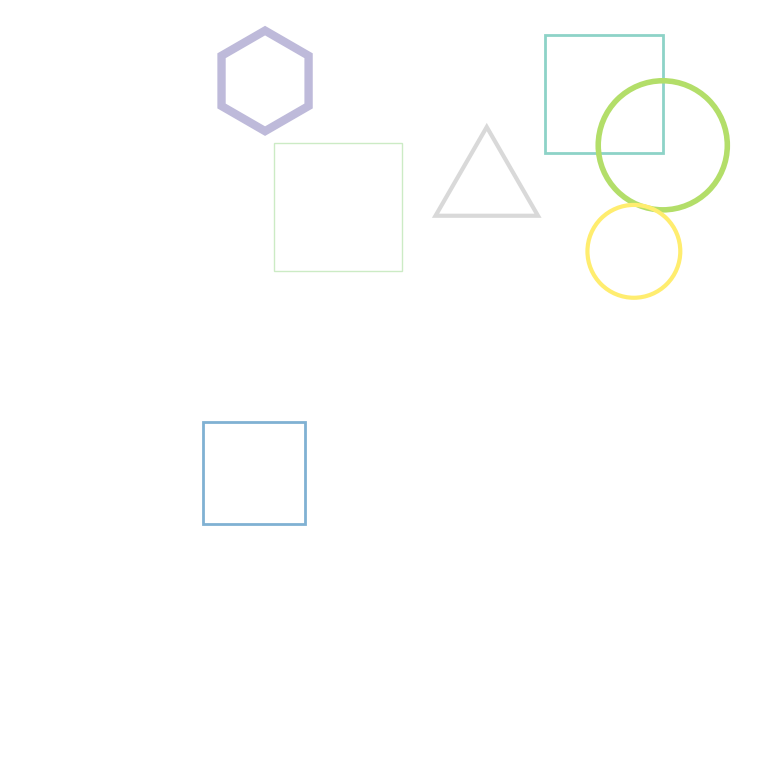[{"shape": "square", "thickness": 1, "radius": 0.38, "center": [0.784, 0.878]}, {"shape": "hexagon", "thickness": 3, "radius": 0.33, "center": [0.344, 0.895]}, {"shape": "square", "thickness": 1, "radius": 0.33, "center": [0.33, 0.386]}, {"shape": "circle", "thickness": 2, "radius": 0.42, "center": [0.861, 0.811]}, {"shape": "triangle", "thickness": 1.5, "radius": 0.38, "center": [0.632, 0.758]}, {"shape": "square", "thickness": 0.5, "radius": 0.42, "center": [0.439, 0.731]}, {"shape": "circle", "thickness": 1.5, "radius": 0.3, "center": [0.823, 0.674]}]